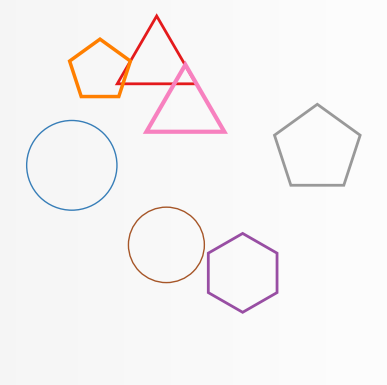[{"shape": "triangle", "thickness": 2, "radius": 0.59, "center": [0.404, 0.841]}, {"shape": "circle", "thickness": 1, "radius": 0.58, "center": [0.185, 0.571]}, {"shape": "hexagon", "thickness": 2, "radius": 0.51, "center": [0.626, 0.291]}, {"shape": "pentagon", "thickness": 2.5, "radius": 0.41, "center": [0.258, 0.816]}, {"shape": "circle", "thickness": 1, "radius": 0.49, "center": [0.429, 0.364]}, {"shape": "triangle", "thickness": 3, "radius": 0.58, "center": [0.478, 0.716]}, {"shape": "pentagon", "thickness": 2, "radius": 0.58, "center": [0.819, 0.613]}]